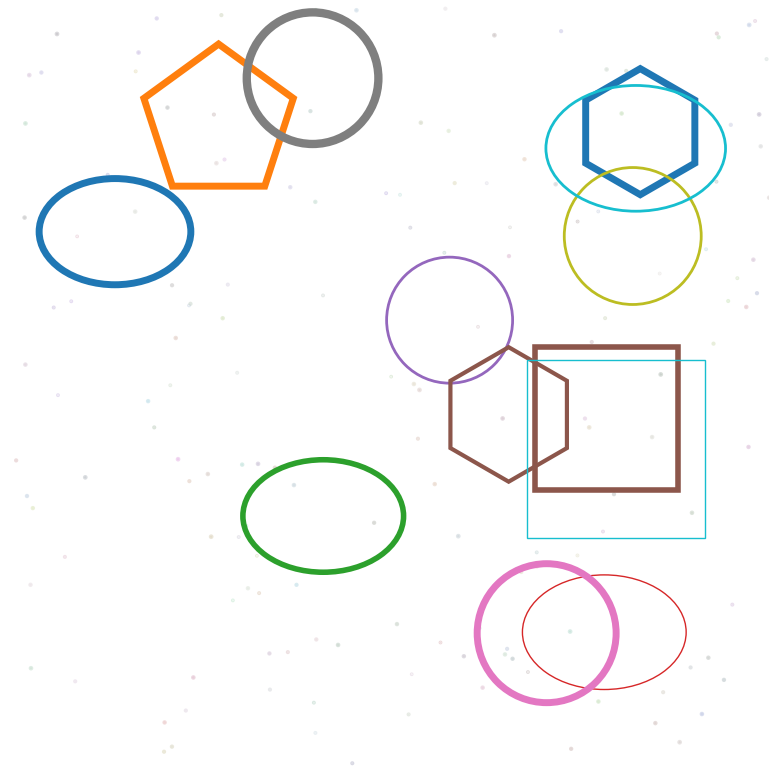[{"shape": "oval", "thickness": 2.5, "radius": 0.49, "center": [0.149, 0.699]}, {"shape": "hexagon", "thickness": 2.5, "radius": 0.41, "center": [0.832, 0.829]}, {"shape": "pentagon", "thickness": 2.5, "radius": 0.51, "center": [0.284, 0.841]}, {"shape": "oval", "thickness": 2, "radius": 0.52, "center": [0.42, 0.33]}, {"shape": "oval", "thickness": 0.5, "radius": 0.53, "center": [0.785, 0.179]}, {"shape": "circle", "thickness": 1, "radius": 0.41, "center": [0.584, 0.584]}, {"shape": "hexagon", "thickness": 1.5, "radius": 0.44, "center": [0.661, 0.462]}, {"shape": "square", "thickness": 2, "radius": 0.46, "center": [0.787, 0.456]}, {"shape": "circle", "thickness": 2.5, "radius": 0.45, "center": [0.71, 0.178]}, {"shape": "circle", "thickness": 3, "radius": 0.43, "center": [0.406, 0.898]}, {"shape": "circle", "thickness": 1, "radius": 0.44, "center": [0.822, 0.693]}, {"shape": "square", "thickness": 0.5, "radius": 0.58, "center": [0.8, 0.417]}, {"shape": "oval", "thickness": 1, "radius": 0.58, "center": [0.826, 0.807]}]